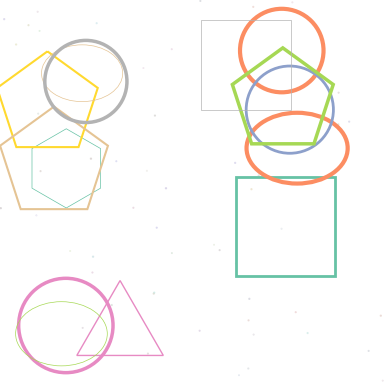[{"shape": "hexagon", "thickness": 0.5, "radius": 0.51, "center": [0.172, 0.563]}, {"shape": "square", "thickness": 2, "radius": 0.64, "center": [0.741, 0.411]}, {"shape": "circle", "thickness": 3, "radius": 0.54, "center": [0.732, 0.869]}, {"shape": "oval", "thickness": 3, "radius": 0.66, "center": [0.772, 0.615]}, {"shape": "circle", "thickness": 2, "radius": 0.57, "center": [0.753, 0.715]}, {"shape": "circle", "thickness": 2.5, "radius": 0.61, "center": [0.171, 0.155]}, {"shape": "triangle", "thickness": 1, "radius": 0.65, "center": [0.312, 0.142]}, {"shape": "oval", "thickness": 0.5, "radius": 0.6, "center": [0.16, 0.133]}, {"shape": "pentagon", "thickness": 2.5, "radius": 0.69, "center": [0.735, 0.738]}, {"shape": "pentagon", "thickness": 1.5, "radius": 0.69, "center": [0.123, 0.729]}, {"shape": "oval", "thickness": 0.5, "radius": 0.53, "center": [0.213, 0.81]}, {"shape": "pentagon", "thickness": 1.5, "radius": 0.74, "center": [0.14, 0.576]}, {"shape": "square", "thickness": 0.5, "radius": 0.59, "center": [0.638, 0.832]}, {"shape": "circle", "thickness": 2.5, "radius": 0.53, "center": [0.223, 0.788]}]